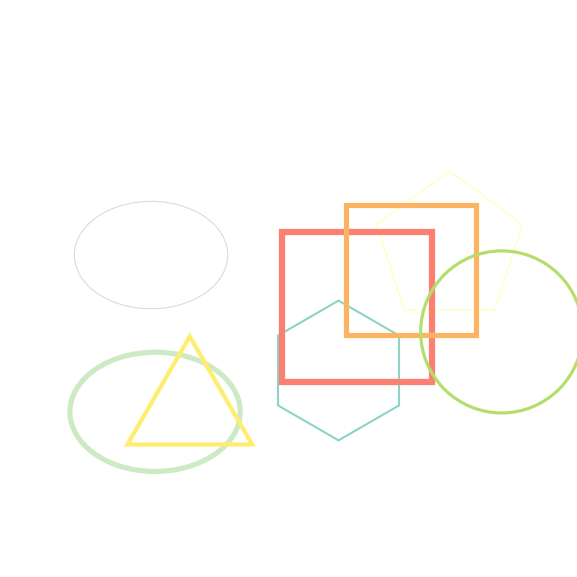[{"shape": "hexagon", "thickness": 1, "radius": 0.6, "center": [0.586, 0.358]}, {"shape": "pentagon", "thickness": 0.5, "radius": 0.66, "center": [0.778, 0.57]}, {"shape": "square", "thickness": 3, "radius": 0.65, "center": [0.618, 0.467]}, {"shape": "square", "thickness": 2.5, "radius": 0.56, "center": [0.712, 0.531]}, {"shape": "circle", "thickness": 1.5, "radius": 0.7, "center": [0.869, 0.424]}, {"shape": "oval", "thickness": 0.5, "radius": 0.66, "center": [0.262, 0.557]}, {"shape": "oval", "thickness": 2.5, "radius": 0.74, "center": [0.269, 0.286]}, {"shape": "triangle", "thickness": 2, "radius": 0.62, "center": [0.329, 0.292]}]